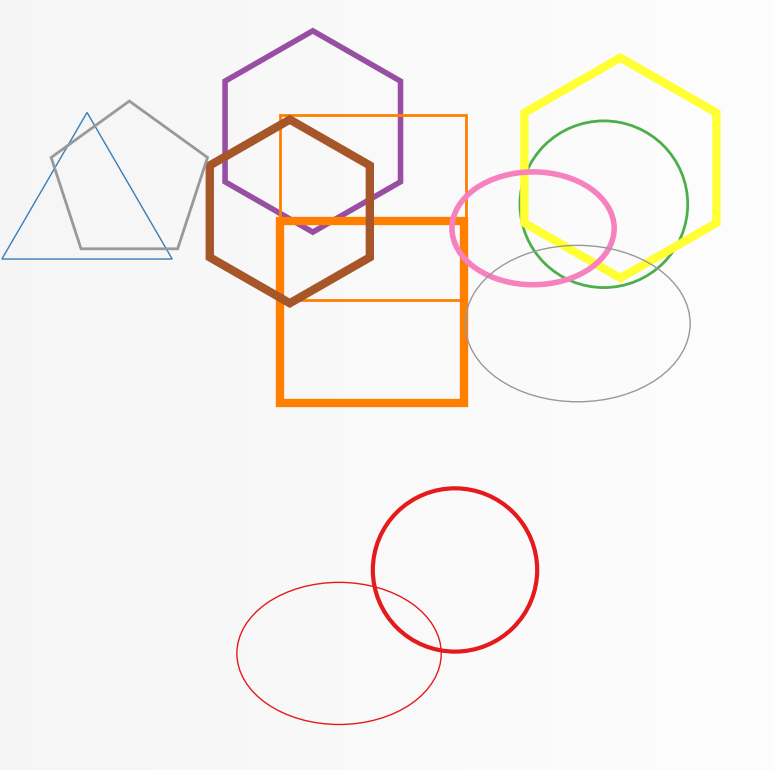[{"shape": "circle", "thickness": 1.5, "radius": 0.53, "center": [0.587, 0.26]}, {"shape": "oval", "thickness": 0.5, "radius": 0.66, "center": [0.438, 0.151]}, {"shape": "triangle", "thickness": 0.5, "radius": 0.63, "center": [0.112, 0.727]}, {"shape": "circle", "thickness": 1, "radius": 0.54, "center": [0.779, 0.735]}, {"shape": "hexagon", "thickness": 2, "radius": 0.65, "center": [0.404, 0.829]}, {"shape": "square", "thickness": 1, "radius": 0.6, "center": [0.481, 0.73]}, {"shape": "square", "thickness": 3, "radius": 0.59, "center": [0.48, 0.595]}, {"shape": "hexagon", "thickness": 3, "radius": 0.72, "center": [0.801, 0.782]}, {"shape": "hexagon", "thickness": 3, "radius": 0.6, "center": [0.374, 0.725]}, {"shape": "oval", "thickness": 2, "radius": 0.52, "center": [0.688, 0.703]}, {"shape": "oval", "thickness": 0.5, "radius": 0.73, "center": [0.745, 0.58]}, {"shape": "pentagon", "thickness": 1, "radius": 0.53, "center": [0.167, 0.763]}]